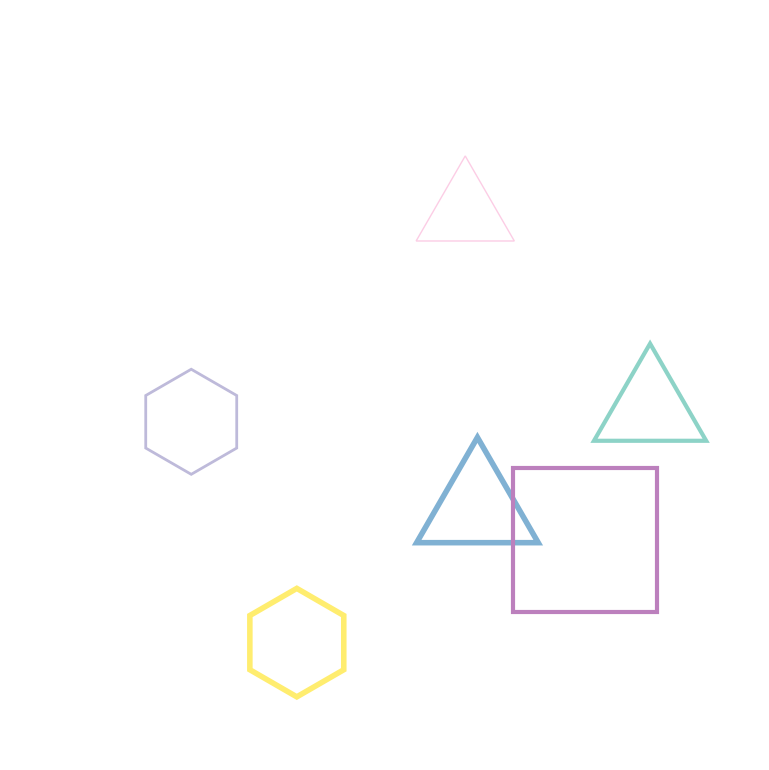[{"shape": "triangle", "thickness": 1.5, "radius": 0.42, "center": [0.844, 0.47]}, {"shape": "hexagon", "thickness": 1, "radius": 0.34, "center": [0.248, 0.452]}, {"shape": "triangle", "thickness": 2, "radius": 0.46, "center": [0.62, 0.341]}, {"shape": "triangle", "thickness": 0.5, "radius": 0.37, "center": [0.604, 0.724]}, {"shape": "square", "thickness": 1.5, "radius": 0.47, "center": [0.76, 0.299]}, {"shape": "hexagon", "thickness": 2, "radius": 0.35, "center": [0.385, 0.165]}]